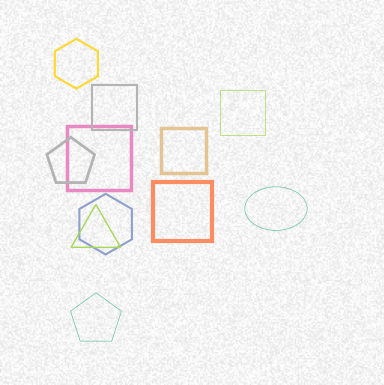[{"shape": "pentagon", "thickness": 0.5, "radius": 0.35, "center": [0.249, 0.17]}, {"shape": "oval", "thickness": 0.5, "radius": 0.4, "center": [0.717, 0.458]}, {"shape": "square", "thickness": 3, "radius": 0.38, "center": [0.474, 0.45]}, {"shape": "hexagon", "thickness": 1.5, "radius": 0.39, "center": [0.274, 0.418]}, {"shape": "square", "thickness": 2.5, "radius": 0.42, "center": [0.257, 0.589]}, {"shape": "triangle", "thickness": 1, "radius": 0.37, "center": [0.249, 0.395]}, {"shape": "square", "thickness": 0.5, "radius": 0.29, "center": [0.63, 0.707]}, {"shape": "hexagon", "thickness": 1.5, "radius": 0.32, "center": [0.198, 0.835]}, {"shape": "square", "thickness": 2.5, "radius": 0.29, "center": [0.477, 0.609]}, {"shape": "pentagon", "thickness": 2, "radius": 0.33, "center": [0.184, 0.578]}, {"shape": "square", "thickness": 1.5, "radius": 0.29, "center": [0.297, 0.722]}]